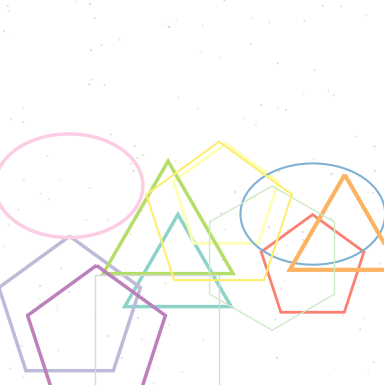[{"shape": "triangle", "thickness": 2.5, "radius": 0.8, "center": [0.462, 0.283]}, {"shape": "pentagon", "thickness": 2, "radius": 0.72, "center": [0.587, 0.484]}, {"shape": "pentagon", "thickness": 2.5, "radius": 0.97, "center": [0.181, 0.193]}, {"shape": "pentagon", "thickness": 2, "radius": 0.7, "center": [0.812, 0.302]}, {"shape": "oval", "thickness": 1.5, "radius": 0.94, "center": [0.812, 0.444]}, {"shape": "triangle", "thickness": 3, "radius": 0.82, "center": [0.895, 0.381]}, {"shape": "triangle", "thickness": 2.5, "radius": 0.97, "center": [0.437, 0.387]}, {"shape": "oval", "thickness": 2.5, "radius": 0.96, "center": [0.179, 0.518]}, {"shape": "square", "thickness": 1, "radius": 0.81, "center": [0.407, 0.126]}, {"shape": "pentagon", "thickness": 2.5, "radius": 0.94, "center": [0.251, 0.122]}, {"shape": "hexagon", "thickness": 1, "radius": 0.94, "center": [0.707, 0.33]}, {"shape": "pentagon", "thickness": 1.5, "radius": 0.99, "center": [0.569, 0.433]}]